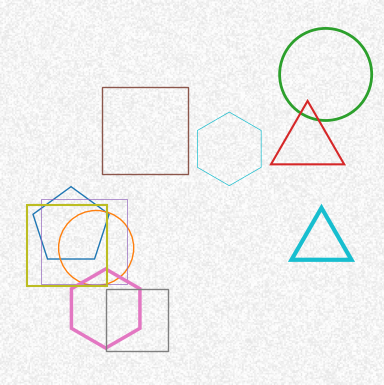[{"shape": "pentagon", "thickness": 1, "radius": 0.52, "center": [0.185, 0.411]}, {"shape": "circle", "thickness": 1, "radius": 0.49, "center": [0.25, 0.356]}, {"shape": "circle", "thickness": 2, "radius": 0.6, "center": [0.846, 0.807]}, {"shape": "triangle", "thickness": 1.5, "radius": 0.55, "center": [0.799, 0.628]}, {"shape": "square", "thickness": 0.5, "radius": 0.56, "center": [0.218, 0.373]}, {"shape": "square", "thickness": 1, "radius": 0.56, "center": [0.376, 0.662]}, {"shape": "hexagon", "thickness": 2.5, "radius": 0.51, "center": [0.274, 0.199]}, {"shape": "square", "thickness": 1, "radius": 0.4, "center": [0.357, 0.169]}, {"shape": "square", "thickness": 1.5, "radius": 0.52, "center": [0.174, 0.362]}, {"shape": "hexagon", "thickness": 0.5, "radius": 0.48, "center": [0.596, 0.613]}, {"shape": "triangle", "thickness": 3, "radius": 0.45, "center": [0.835, 0.37]}]